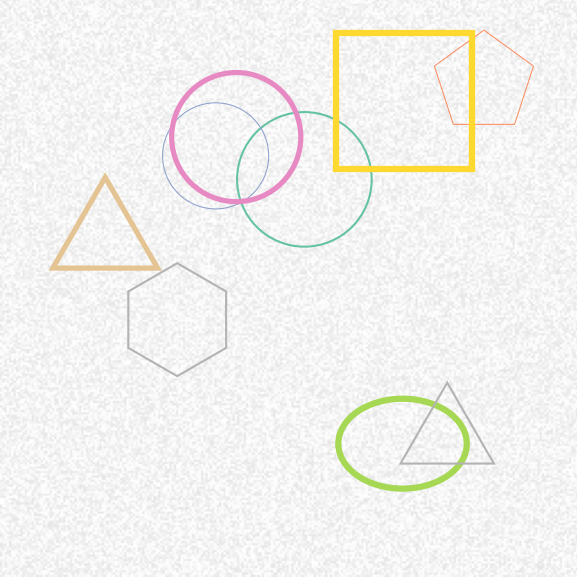[{"shape": "circle", "thickness": 1, "radius": 0.58, "center": [0.527, 0.689]}, {"shape": "pentagon", "thickness": 0.5, "radius": 0.45, "center": [0.838, 0.857]}, {"shape": "circle", "thickness": 0.5, "radius": 0.46, "center": [0.373, 0.729]}, {"shape": "circle", "thickness": 2.5, "radius": 0.56, "center": [0.409, 0.762]}, {"shape": "oval", "thickness": 3, "radius": 0.56, "center": [0.697, 0.231]}, {"shape": "square", "thickness": 3, "radius": 0.59, "center": [0.699, 0.825]}, {"shape": "triangle", "thickness": 2.5, "radius": 0.52, "center": [0.182, 0.587]}, {"shape": "triangle", "thickness": 1, "radius": 0.47, "center": [0.774, 0.243]}, {"shape": "hexagon", "thickness": 1, "radius": 0.49, "center": [0.307, 0.446]}]